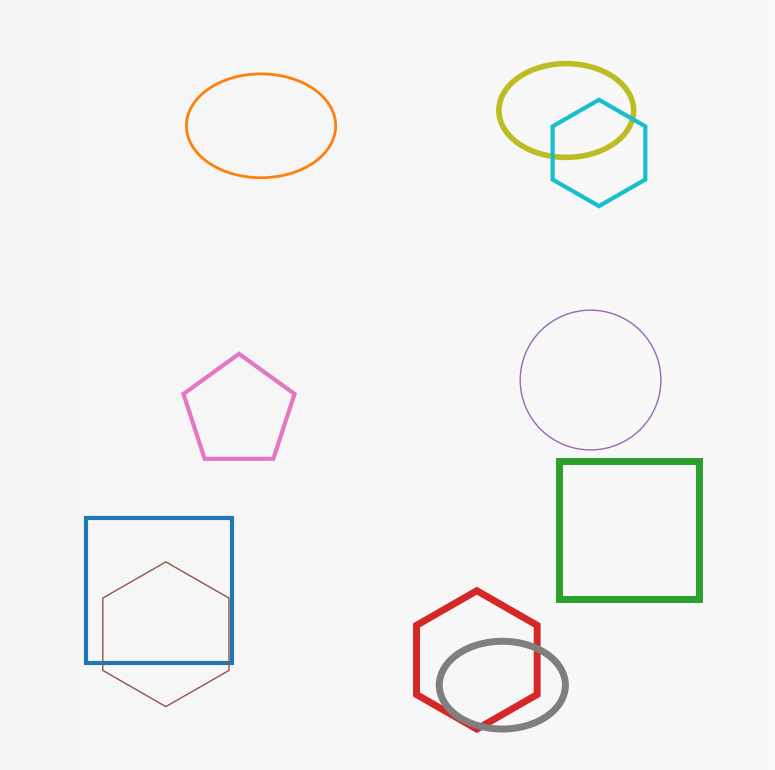[{"shape": "square", "thickness": 1.5, "radius": 0.47, "center": [0.205, 0.233]}, {"shape": "oval", "thickness": 1, "radius": 0.48, "center": [0.337, 0.837]}, {"shape": "square", "thickness": 2.5, "radius": 0.45, "center": [0.812, 0.312]}, {"shape": "hexagon", "thickness": 2.5, "radius": 0.45, "center": [0.615, 0.143]}, {"shape": "circle", "thickness": 0.5, "radius": 0.45, "center": [0.762, 0.506]}, {"shape": "hexagon", "thickness": 0.5, "radius": 0.47, "center": [0.214, 0.176]}, {"shape": "pentagon", "thickness": 1.5, "radius": 0.38, "center": [0.308, 0.465]}, {"shape": "oval", "thickness": 2.5, "radius": 0.41, "center": [0.648, 0.11]}, {"shape": "oval", "thickness": 2, "radius": 0.43, "center": [0.731, 0.857]}, {"shape": "hexagon", "thickness": 1.5, "radius": 0.35, "center": [0.773, 0.801]}]